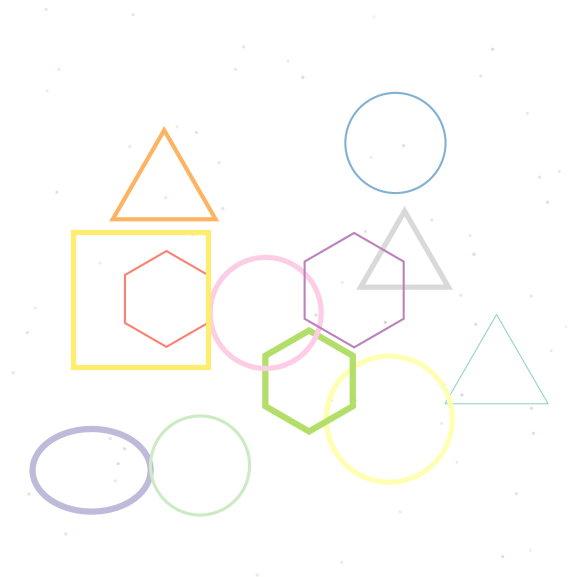[{"shape": "triangle", "thickness": 0.5, "radius": 0.52, "center": [0.86, 0.352]}, {"shape": "circle", "thickness": 2.5, "radius": 0.55, "center": [0.674, 0.273]}, {"shape": "oval", "thickness": 3, "radius": 0.51, "center": [0.159, 0.185]}, {"shape": "hexagon", "thickness": 1, "radius": 0.41, "center": [0.288, 0.481]}, {"shape": "circle", "thickness": 1, "radius": 0.43, "center": [0.685, 0.752]}, {"shape": "triangle", "thickness": 2, "radius": 0.51, "center": [0.284, 0.671]}, {"shape": "hexagon", "thickness": 3, "radius": 0.44, "center": [0.535, 0.339]}, {"shape": "circle", "thickness": 2.5, "radius": 0.48, "center": [0.46, 0.457]}, {"shape": "triangle", "thickness": 2.5, "radius": 0.44, "center": [0.701, 0.546]}, {"shape": "hexagon", "thickness": 1, "radius": 0.5, "center": [0.613, 0.497]}, {"shape": "circle", "thickness": 1.5, "radius": 0.43, "center": [0.346, 0.193]}, {"shape": "square", "thickness": 2.5, "radius": 0.59, "center": [0.244, 0.481]}]